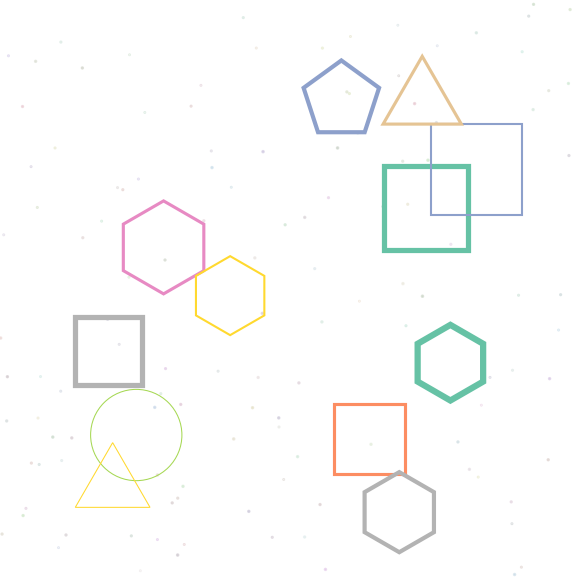[{"shape": "square", "thickness": 2.5, "radius": 0.36, "center": [0.738, 0.639]}, {"shape": "hexagon", "thickness": 3, "radius": 0.33, "center": [0.78, 0.371]}, {"shape": "square", "thickness": 1.5, "radius": 0.3, "center": [0.639, 0.239]}, {"shape": "square", "thickness": 1, "radius": 0.4, "center": [0.825, 0.706]}, {"shape": "pentagon", "thickness": 2, "radius": 0.34, "center": [0.591, 0.826]}, {"shape": "hexagon", "thickness": 1.5, "radius": 0.4, "center": [0.283, 0.571]}, {"shape": "circle", "thickness": 0.5, "radius": 0.4, "center": [0.236, 0.246]}, {"shape": "triangle", "thickness": 0.5, "radius": 0.37, "center": [0.195, 0.158]}, {"shape": "hexagon", "thickness": 1, "radius": 0.34, "center": [0.399, 0.487]}, {"shape": "triangle", "thickness": 1.5, "radius": 0.39, "center": [0.731, 0.823]}, {"shape": "hexagon", "thickness": 2, "radius": 0.35, "center": [0.691, 0.112]}, {"shape": "square", "thickness": 2.5, "radius": 0.29, "center": [0.188, 0.391]}]